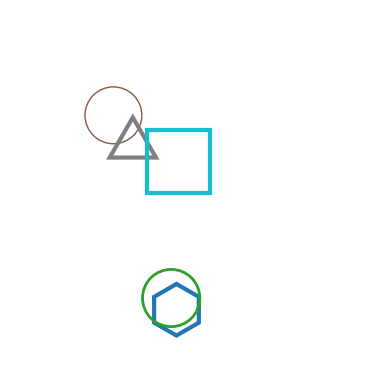[{"shape": "hexagon", "thickness": 3, "radius": 0.34, "center": [0.458, 0.195]}, {"shape": "circle", "thickness": 2, "radius": 0.37, "center": [0.445, 0.226]}, {"shape": "circle", "thickness": 1, "radius": 0.37, "center": [0.295, 0.7]}, {"shape": "triangle", "thickness": 3, "radius": 0.35, "center": [0.345, 0.625]}, {"shape": "square", "thickness": 3, "radius": 0.41, "center": [0.463, 0.58]}]